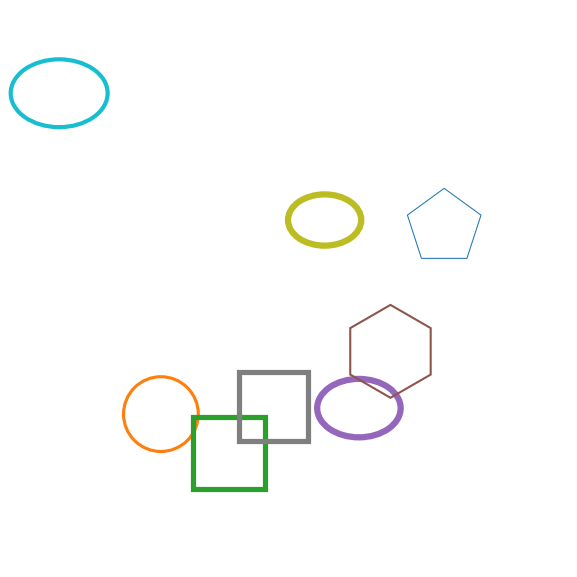[{"shape": "pentagon", "thickness": 0.5, "radius": 0.34, "center": [0.769, 0.606]}, {"shape": "circle", "thickness": 1.5, "radius": 0.32, "center": [0.279, 0.282]}, {"shape": "square", "thickness": 2.5, "radius": 0.31, "center": [0.396, 0.214]}, {"shape": "oval", "thickness": 3, "radius": 0.36, "center": [0.621, 0.292]}, {"shape": "hexagon", "thickness": 1, "radius": 0.4, "center": [0.676, 0.391]}, {"shape": "square", "thickness": 2.5, "radius": 0.3, "center": [0.474, 0.295]}, {"shape": "oval", "thickness": 3, "radius": 0.32, "center": [0.562, 0.618]}, {"shape": "oval", "thickness": 2, "radius": 0.42, "center": [0.102, 0.838]}]